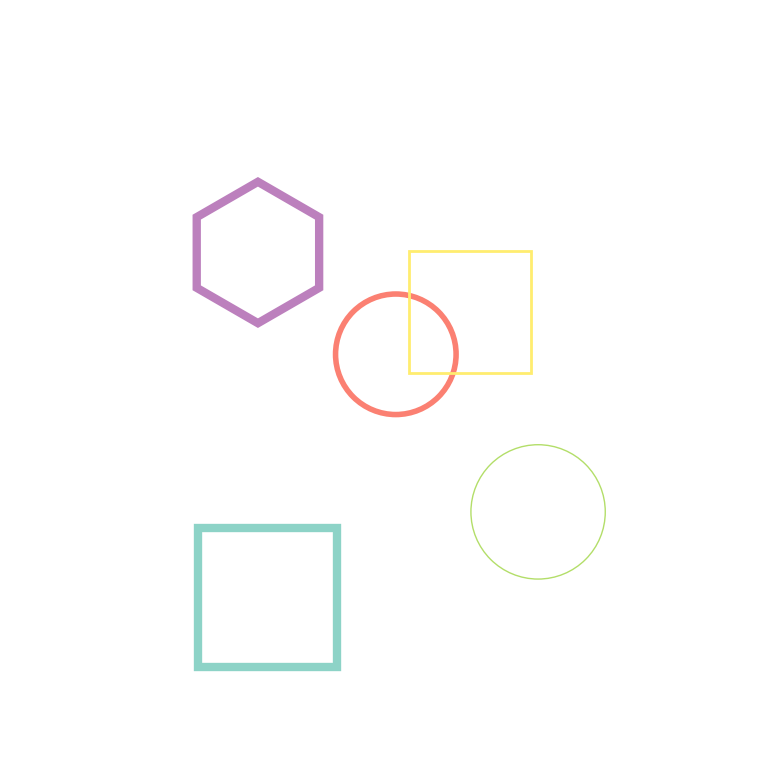[{"shape": "square", "thickness": 3, "radius": 0.45, "center": [0.347, 0.224]}, {"shape": "circle", "thickness": 2, "radius": 0.39, "center": [0.514, 0.54]}, {"shape": "circle", "thickness": 0.5, "radius": 0.44, "center": [0.699, 0.335]}, {"shape": "hexagon", "thickness": 3, "radius": 0.46, "center": [0.335, 0.672]}, {"shape": "square", "thickness": 1, "radius": 0.4, "center": [0.61, 0.594]}]